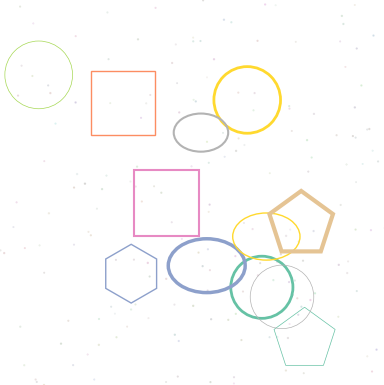[{"shape": "circle", "thickness": 2, "radius": 0.4, "center": [0.68, 0.254]}, {"shape": "pentagon", "thickness": 0.5, "radius": 0.42, "center": [0.791, 0.119]}, {"shape": "square", "thickness": 1, "radius": 0.41, "center": [0.318, 0.733]}, {"shape": "oval", "thickness": 2.5, "radius": 0.5, "center": [0.537, 0.31]}, {"shape": "hexagon", "thickness": 1, "radius": 0.38, "center": [0.341, 0.289]}, {"shape": "square", "thickness": 1.5, "radius": 0.43, "center": [0.432, 0.473]}, {"shape": "circle", "thickness": 0.5, "radius": 0.44, "center": [0.101, 0.806]}, {"shape": "oval", "thickness": 1, "radius": 0.44, "center": [0.692, 0.386]}, {"shape": "circle", "thickness": 2, "radius": 0.43, "center": [0.642, 0.74]}, {"shape": "pentagon", "thickness": 3, "radius": 0.43, "center": [0.782, 0.417]}, {"shape": "circle", "thickness": 0.5, "radius": 0.41, "center": [0.732, 0.229]}, {"shape": "oval", "thickness": 1.5, "radius": 0.35, "center": [0.522, 0.656]}]